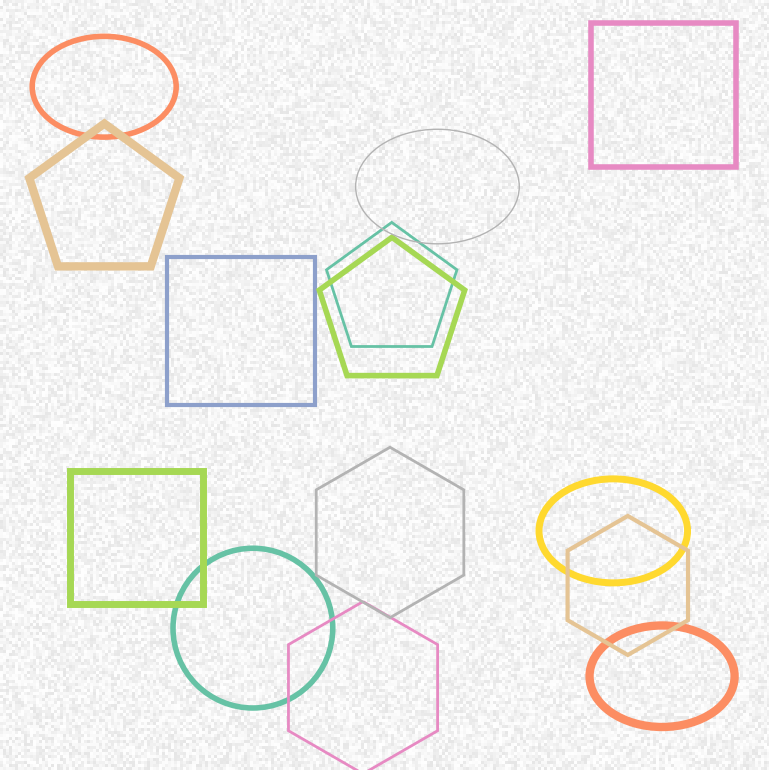[{"shape": "pentagon", "thickness": 1, "radius": 0.45, "center": [0.509, 0.622]}, {"shape": "circle", "thickness": 2, "radius": 0.52, "center": [0.328, 0.184]}, {"shape": "oval", "thickness": 3, "radius": 0.47, "center": [0.86, 0.122]}, {"shape": "oval", "thickness": 2, "radius": 0.47, "center": [0.135, 0.887]}, {"shape": "square", "thickness": 1.5, "radius": 0.48, "center": [0.313, 0.57]}, {"shape": "square", "thickness": 2, "radius": 0.47, "center": [0.862, 0.877]}, {"shape": "hexagon", "thickness": 1, "radius": 0.56, "center": [0.471, 0.107]}, {"shape": "square", "thickness": 2.5, "radius": 0.43, "center": [0.178, 0.302]}, {"shape": "pentagon", "thickness": 2, "radius": 0.5, "center": [0.509, 0.593]}, {"shape": "oval", "thickness": 2.5, "radius": 0.48, "center": [0.796, 0.311]}, {"shape": "hexagon", "thickness": 1.5, "radius": 0.45, "center": [0.815, 0.24]}, {"shape": "pentagon", "thickness": 3, "radius": 0.51, "center": [0.136, 0.737]}, {"shape": "hexagon", "thickness": 1, "radius": 0.55, "center": [0.507, 0.308]}, {"shape": "oval", "thickness": 0.5, "radius": 0.53, "center": [0.568, 0.758]}]